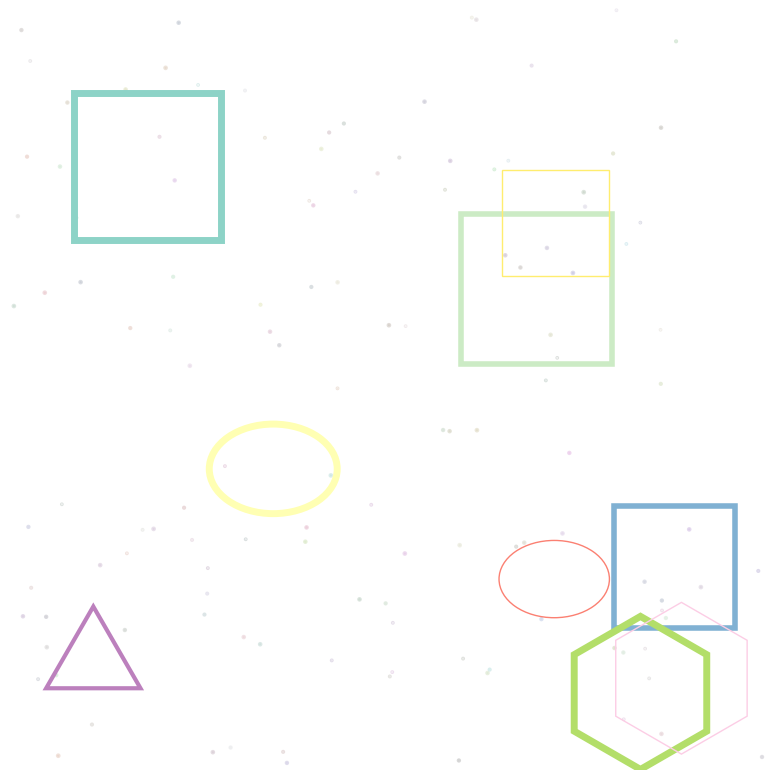[{"shape": "square", "thickness": 2.5, "radius": 0.48, "center": [0.192, 0.784]}, {"shape": "oval", "thickness": 2.5, "radius": 0.42, "center": [0.355, 0.391]}, {"shape": "oval", "thickness": 0.5, "radius": 0.36, "center": [0.72, 0.248]}, {"shape": "square", "thickness": 2, "radius": 0.39, "center": [0.876, 0.264]}, {"shape": "hexagon", "thickness": 2.5, "radius": 0.5, "center": [0.832, 0.1]}, {"shape": "hexagon", "thickness": 0.5, "radius": 0.49, "center": [0.885, 0.119]}, {"shape": "triangle", "thickness": 1.5, "radius": 0.35, "center": [0.121, 0.142]}, {"shape": "square", "thickness": 2, "radius": 0.49, "center": [0.697, 0.624]}, {"shape": "square", "thickness": 0.5, "radius": 0.35, "center": [0.722, 0.71]}]